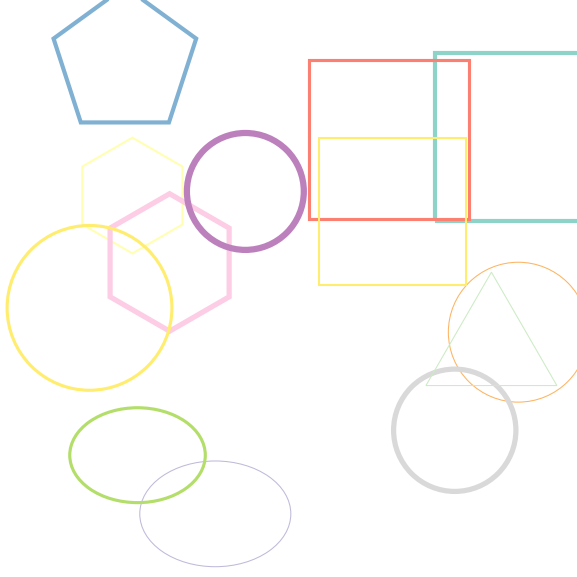[{"shape": "square", "thickness": 2, "radius": 0.73, "center": [0.898, 0.762]}, {"shape": "hexagon", "thickness": 1, "radius": 0.5, "center": [0.229, 0.661]}, {"shape": "oval", "thickness": 0.5, "radius": 0.65, "center": [0.373, 0.109]}, {"shape": "square", "thickness": 1.5, "radius": 0.69, "center": [0.674, 0.758]}, {"shape": "pentagon", "thickness": 2, "radius": 0.65, "center": [0.216, 0.892]}, {"shape": "circle", "thickness": 0.5, "radius": 0.61, "center": [0.897, 0.424]}, {"shape": "oval", "thickness": 1.5, "radius": 0.59, "center": [0.238, 0.211]}, {"shape": "hexagon", "thickness": 2.5, "radius": 0.6, "center": [0.294, 0.545]}, {"shape": "circle", "thickness": 2.5, "radius": 0.53, "center": [0.787, 0.254]}, {"shape": "circle", "thickness": 3, "radius": 0.51, "center": [0.425, 0.668]}, {"shape": "triangle", "thickness": 0.5, "radius": 0.65, "center": [0.851, 0.397]}, {"shape": "circle", "thickness": 1.5, "radius": 0.71, "center": [0.155, 0.466]}, {"shape": "square", "thickness": 1, "radius": 0.64, "center": [0.679, 0.633]}]